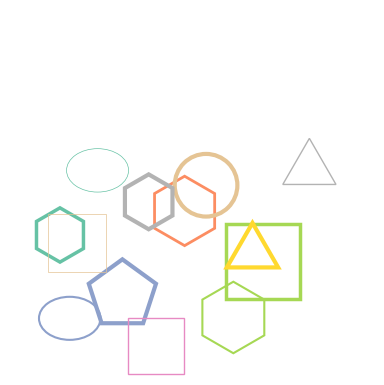[{"shape": "oval", "thickness": 0.5, "radius": 0.4, "center": [0.253, 0.558]}, {"shape": "hexagon", "thickness": 2.5, "radius": 0.35, "center": [0.156, 0.39]}, {"shape": "hexagon", "thickness": 2, "radius": 0.45, "center": [0.48, 0.452]}, {"shape": "pentagon", "thickness": 3, "radius": 0.46, "center": [0.318, 0.235]}, {"shape": "oval", "thickness": 1.5, "radius": 0.4, "center": [0.181, 0.173]}, {"shape": "square", "thickness": 1, "radius": 0.36, "center": [0.405, 0.1]}, {"shape": "hexagon", "thickness": 1.5, "radius": 0.46, "center": [0.606, 0.175]}, {"shape": "square", "thickness": 2.5, "radius": 0.48, "center": [0.683, 0.321]}, {"shape": "triangle", "thickness": 3, "radius": 0.38, "center": [0.656, 0.344]}, {"shape": "circle", "thickness": 3, "radius": 0.41, "center": [0.535, 0.519]}, {"shape": "square", "thickness": 0.5, "radius": 0.38, "center": [0.199, 0.368]}, {"shape": "triangle", "thickness": 1, "radius": 0.4, "center": [0.804, 0.561]}, {"shape": "hexagon", "thickness": 3, "radius": 0.36, "center": [0.386, 0.476]}]